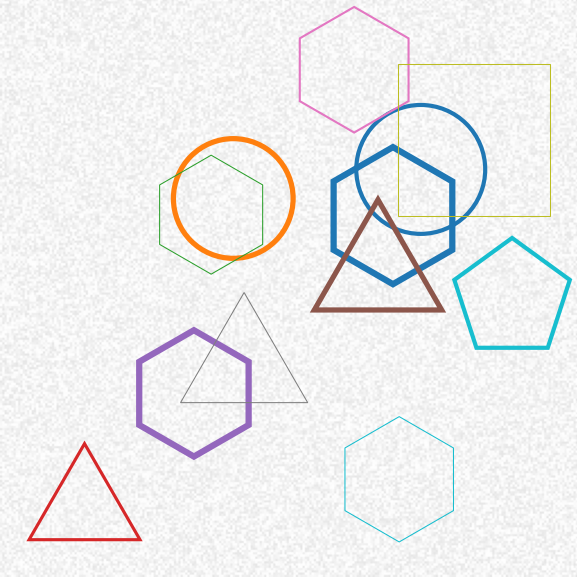[{"shape": "circle", "thickness": 2, "radius": 0.56, "center": [0.729, 0.706]}, {"shape": "hexagon", "thickness": 3, "radius": 0.59, "center": [0.68, 0.626]}, {"shape": "circle", "thickness": 2.5, "radius": 0.52, "center": [0.404, 0.655]}, {"shape": "hexagon", "thickness": 0.5, "radius": 0.52, "center": [0.366, 0.627]}, {"shape": "triangle", "thickness": 1.5, "radius": 0.55, "center": [0.146, 0.12]}, {"shape": "hexagon", "thickness": 3, "radius": 0.55, "center": [0.336, 0.318]}, {"shape": "triangle", "thickness": 2.5, "radius": 0.64, "center": [0.655, 0.526]}, {"shape": "hexagon", "thickness": 1, "radius": 0.54, "center": [0.613, 0.878]}, {"shape": "triangle", "thickness": 0.5, "radius": 0.64, "center": [0.423, 0.365]}, {"shape": "square", "thickness": 0.5, "radius": 0.66, "center": [0.821, 0.756]}, {"shape": "pentagon", "thickness": 2, "radius": 0.53, "center": [0.887, 0.482]}, {"shape": "hexagon", "thickness": 0.5, "radius": 0.54, "center": [0.691, 0.169]}]